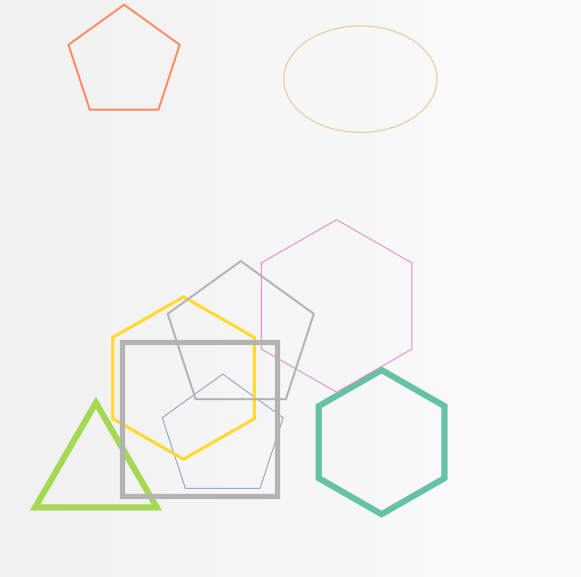[{"shape": "hexagon", "thickness": 3, "radius": 0.62, "center": [0.657, 0.234]}, {"shape": "pentagon", "thickness": 1, "radius": 0.5, "center": [0.214, 0.89]}, {"shape": "pentagon", "thickness": 0.5, "radius": 0.55, "center": [0.383, 0.242]}, {"shape": "hexagon", "thickness": 0.5, "radius": 0.75, "center": [0.579, 0.469]}, {"shape": "triangle", "thickness": 3, "radius": 0.6, "center": [0.165, 0.181]}, {"shape": "hexagon", "thickness": 1.5, "radius": 0.7, "center": [0.316, 0.344]}, {"shape": "oval", "thickness": 0.5, "radius": 0.66, "center": [0.62, 0.862]}, {"shape": "square", "thickness": 2.5, "radius": 0.67, "center": [0.343, 0.274]}, {"shape": "pentagon", "thickness": 1, "radius": 0.66, "center": [0.414, 0.415]}]